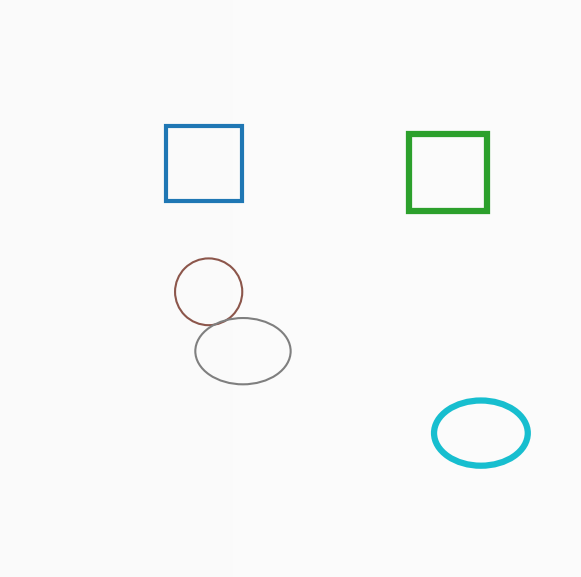[{"shape": "square", "thickness": 2, "radius": 0.33, "center": [0.351, 0.715]}, {"shape": "square", "thickness": 3, "radius": 0.33, "center": [0.771, 0.7]}, {"shape": "circle", "thickness": 1, "radius": 0.29, "center": [0.359, 0.494]}, {"shape": "oval", "thickness": 1, "radius": 0.41, "center": [0.418, 0.391]}, {"shape": "oval", "thickness": 3, "radius": 0.4, "center": [0.827, 0.249]}]